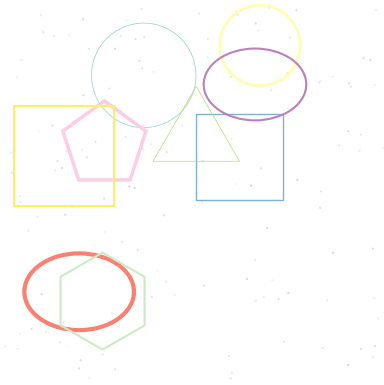[{"shape": "circle", "thickness": 0.5, "radius": 0.68, "center": [0.373, 0.804]}, {"shape": "circle", "thickness": 2, "radius": 0.52, "center": [0.675, 0.882]}, {"shape": "oval", "thickness": 3, "radius": 0.71, "center": [0.206, 0.242]}, {"shape": "square", "thickness": 1, "radius": 0.56, "center": [0.622, 0.592]}, {"shape": "triangle", "thickness": 0.5, "radius": 0.65, "center": [0.51, 0.646]}, {"shape": "pentagon", "thickness": 2.5, "radius": 0.57, "center": [0.271, 0.624]}, {"shape": "oval", "thickness": 1.5, "radius": 0.67, "center": [0.662, 0.781]}, {"shape": "hexagon", "thickness": 1.5, "radius": 0.63, "center": [0.266, 0.218]}, {"shape": "square", "thickness": 1.5, "radius": 0.65, "center": [0.167, 0.595]}]